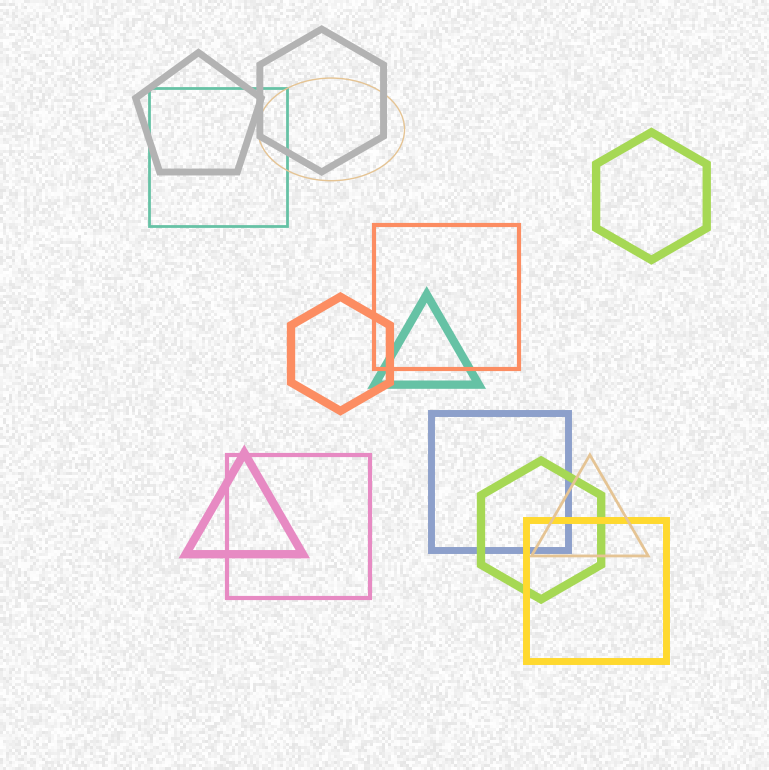[{"shape": "square", "thickness": 1, "radius": 0.45, "center": [0.283, 0.796]}, {"shape": "triangle", "thickness": 3, "radius": 0.39, "center": [0.554, 0.54]}, {"shape": "square", "thickness": 1.5, "radius": 0.47, "center": [0.58, 0.614]}, {"shape": "hexagon", "thickness": 3, "radius": 0.37, "center": [0.442, 0.54]}, {"shape": "square", "thickness": 2.5, "radius": 0.45, "center": [0.649, 0.375]}, {"shape": "square", "thickness": 1.5, "radius": 0.47, "center": [0.387, 0.316]}, {"shape": "triangle", "thickness": 3, "radius": 0.44, "center": [0.317, 0.324]}, {"shape": "hexagon", "thickness": 3, "radius": 0.45, "center": [0.703, 0.312]}, {"shape": "hexagon", "thickness": 3, "radius": 0.41, "center": [0.846, 0.745]}, {"shape": "square", "thickness": 2.5, "radius": 0.46, "center": [0.774, 0.233]}, {"shape": "triangle", "thickness": 1, "radius": 0.44, "center": [0.766, 0.322]}, {"shape": "oval", "thickness": 0.5, "radius": 0.48, "center": [0.43, 0.832]}, {"shape": "pentagon", "thickness": 2.5, "radius": 0.43, "center": [0.258, 0.846]}, {"shape": "hexagon", "thickness": 2.5, "radius": 0.46, "center": [0.418, 0.869]}]